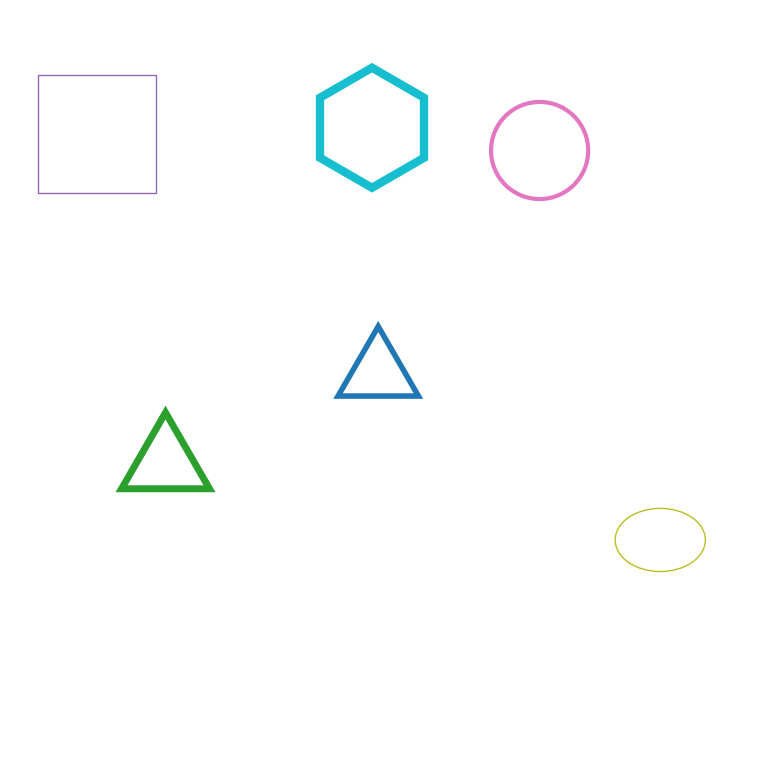[{"shape": "triangle", "thickness": 2, "radius": 0.3, "center": [0.491, 0.516]}, {"shape": "triangle", "thickness": 2.5, "radius": 0.33, "center": [0.215, 0.398]}, {"shape": "square", "thickness": 0.5, "radius": 0.38, "center": [0.126, 0.826]}, {"shape": "circle", "thickness": 1.5, "radius": 0.32, "center": [0.701, 0.805]}, {"shape": "oval", "thickness": 0.5, "radius": 0.29, "center": [0.858, 0.299]}, {"shape": "hexagon", "thickness": 3, "radius": 0.39, "center": [0.483, 0.834]}]